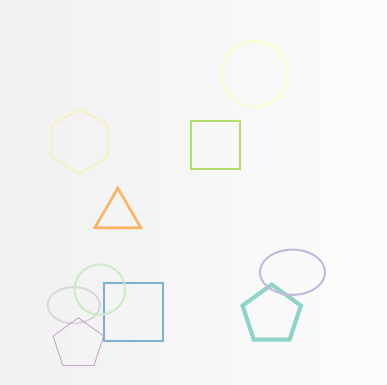[{"shape": "pentagon", "thickness": 3, "radius": 0.39, "center": [0.701, 0.182]}, {"shape": "circle", "thickness": 1, "radius": 0.43, "center": [0.657, 0.808]}, {"shape": "oval", "thickness": 1.5, "radius": 0.42, "center": [0.755, 0.293]}, {"shape": "square", "thickness": 1.5, "radius": 0.38, "center": [0.344, 0.19]}, {"shape": "triangle", "thickness": 2, "radius": 0.34, "center": [0.304, 0.443]}, {"shape": "square", "thickness": 1.5, "radius": 0.31, "center": [0.556, 0.624]}, {"shape": "oval", "thickness": 1.5, "radius": 0.34, "center": [0.19, 0.207]}, {"shape": "pentagon", "thickness": 0.5, "radius": 0.34, "center": [0.202, 0.106]}, {"shape": "circle", "thickness": 1.5, "radius": 0.33, "center": [0.258, 0.248]}, {"shape": "hexagon", "thickness": 0.5, "radius": 0.42, "center": [0.206, 0.633]}]